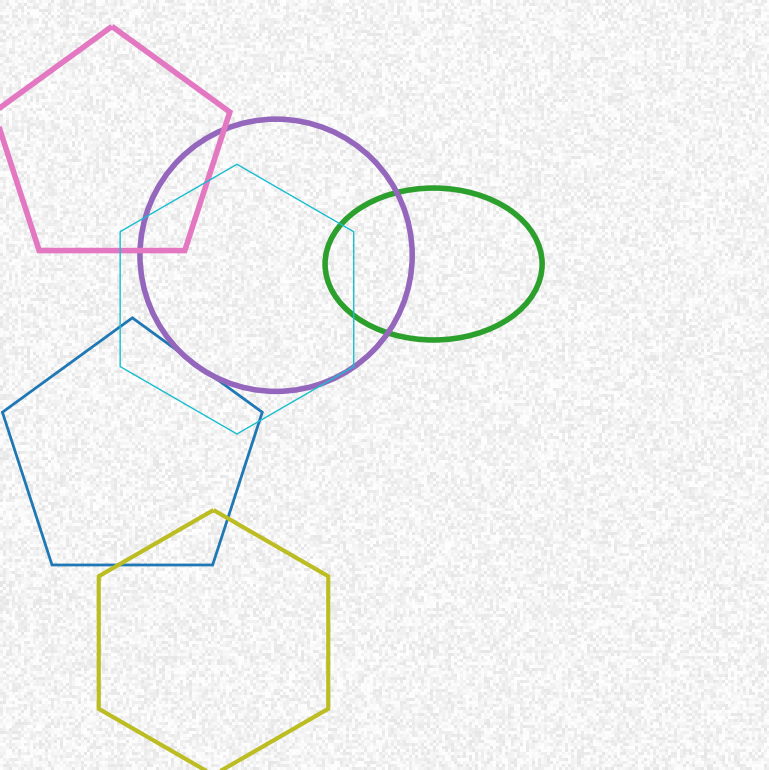[{"shape": "pentagon", "thickness": 1, "radius": 0.89, "center": [0.172, 0.41]}, {"shape": "oval", "thickness": 2, "radius": 0.7, "center": [0.563, 0.657]}, {"shape": "circle", "thickness": 2, "radius": 0.88, "center": [0.359, 0.668]}, {"shape": "pentagon", "thickness": 2, "radius": 0.8, "center": [0.145, 0.805]}, {"shape": "hexagon", "thickness": 1.5, "radius": 0.86, "center": [0.277, 0.166]}, {"shape": "hexagon", "thickness": 0.5, "radius": 0.88, "center": [0.308, 0.612]}]